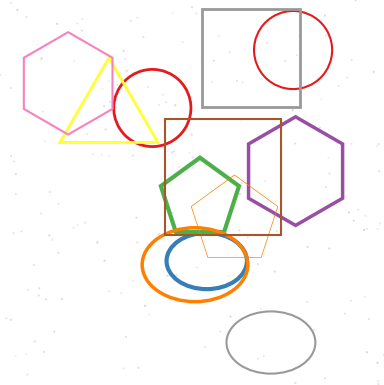[{"shape": "circle", "thickness": 2, "radius": 0.5, "center": [0.396, 0.719]}, {"shape": "circle", "thickness": 1.5, "radius": 0.51, "center": [0.761, 0.87]}, {"shape": "oval", "thickness": 3, "radius": 0.52, "center": [0.537, 0.322]}, {"shape": "pentagon", "thickness": 3, "radius": 0.53, "center": [0.519, 0.484]}, {"shape": "hexagon", "thickness": 2.5, "radius": 0.71, "center": [0.768, 0.556]}, {"shape": "oval", "thickness": 2.5, "radius": 0.69, "center": [0.506, 0.312]}, {"shape": "pentagon", "thickness": 0.5, "radius": 0.59, "center": [0.609, 0.427]}, {"shape": "triangle", "thickness": 2, "radius": 0.73, "center": [0.283, 0.703]}, {"shape": "square", "thickness": 1.5, "radius": 0.75, "center": [0.579, 0.54]}, {"shape": "hexagon", "thickness": 1.5, "radius": 0.66, "center": [0.177, 0.784]}, {"shape": "oval", "thickness": 1.5, "radius": 0.58, "center": [0.704, 0.11]}, {"shape": "square", "thickness": 2, "radius": 0.64, "center": [0.653, 0.849]}]